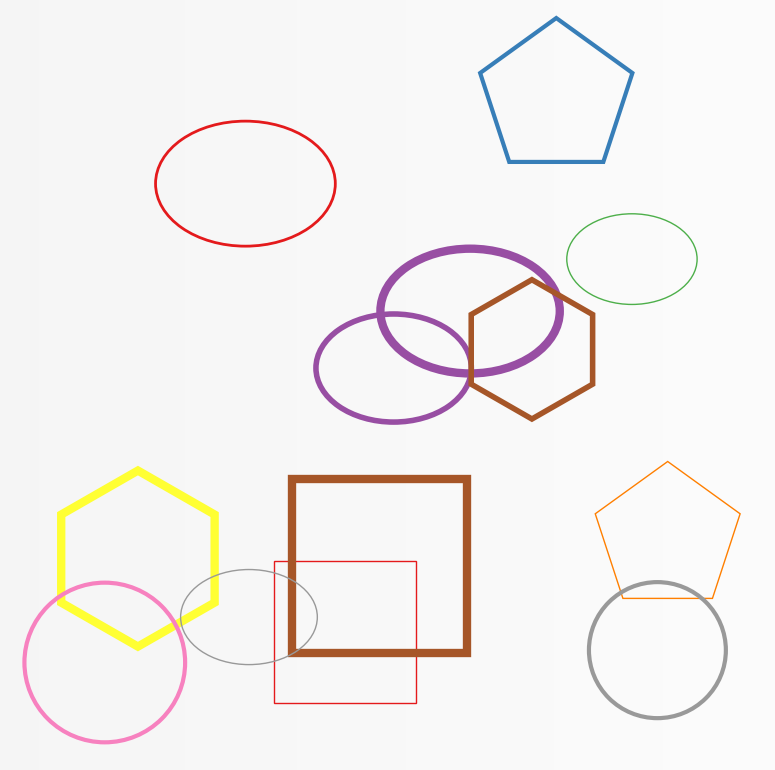[{"shape": "oval", "thickness": 1, "radius": 0.58, "center": [0.317, 0.761]}, {"shape": "square", "thickness": 0.5, "radius": 0.46, "center": [0.445, 0.179]}, {"shape": "pentagon", "thickness": 1.5, "radius": 0.52, "center": [0.718, 0.873]}, {"shape": "oval", "thickness": 0.5, "radius": 0.42, "center": [0.815, 0.663]}, {"shape": "oval", "thickness": 2, "radius": 0.5, "center": [0.508, 0.522]}, {"shape": "oval", "thickness": 3, "radius": 0.58, "center": [0.607, 0.596]}, {"shape": "pentagon", "thickness": 0.5, "radius": 0.49, "center": [0.862, 0.302]}, {"shape": "hexagon", "thickness": 3, "radius": 0.57, "center": [0.178, 0.275]}, {"shape": "hexagon", "thickness": 2, "radius": 0.45, "center": [0.686, 0.546]}, {"shape": "square", "thickness": 3, "radius": 0.57, "center": [0.49, 0.265]}, {"shape": "circle", "thickness": 1.5, "radius": 0.52, "center": [0.135, 0.14]}, {"shape": "circle", "thickness": 1.5, "radius": 0.44, "center": [0.848, 0.156]}, {"shape": "oval", "thickness": 0.5, "radius": 0.44, "center": [0.321, 0.199]}]